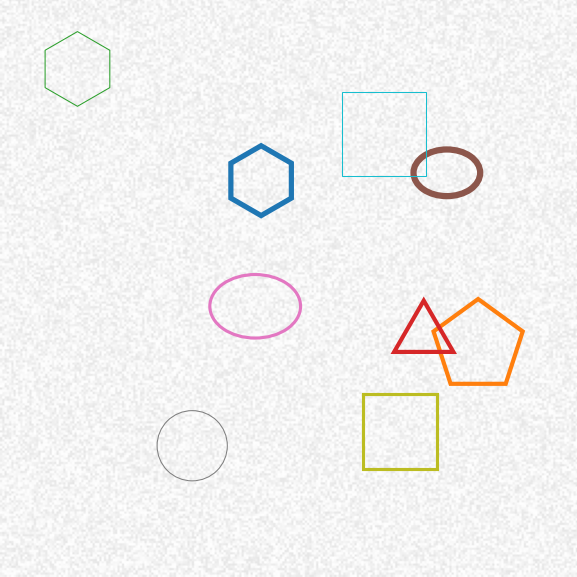[{"shape": "hexagon", "thickness": 2.5, "radius": 0.3, "center": [0.452, 0.686]}, {"shape": "pentagon", "thickness": 2, "radius": 0.41, "center": [0.828, 0.4]}, {"shape": "hexagon", "thickness": 0.5, "radius": 0.32, "center": [0.134, 0.88]}, {"shape": "triangle", "thickness": 2, "radius": 0.3, "center": [0.734, 0.419]}, {"shape": "oval", "thickness": 3, "radius": 0.29, "center": [0.774, 0.7]}, {"shape": "oval", "thickness": 1.5, "radius": 0.39, "center": [0.442, 0.469]}, {"shape": "circle", "thickness": 0.5, "radius": 0.3, "center": [0.333, 0.227]}, {"shape": "square", "thickness": 1.5, "radius": 0.32, "center": [0.692, 0.252]}, {"shape": "square", "thickness": 0.5, "radius": 0.36, "center": [0.665, 0.767]}]